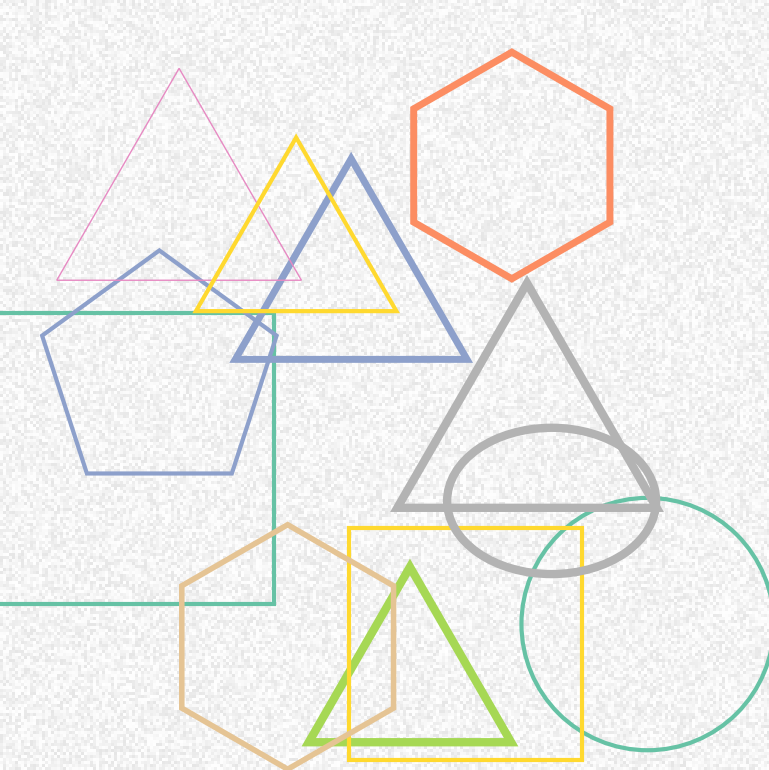[{"shape": "square", "thickness": 1.5, "radius": 0.95, "center": [0.166, 0.404]}, {"shape": "circle", "thickness": 1.5, "radius": 0.82, "center": [0.841, 0.19]}, {"shape": "hexagon", "thickness": 2.5, "radius": 0.74, "center": [0.665, 0.785]}, {"shape": "triangle", "thickness": 2.5, "radius": 0.87, "center": [0.456, 0.62]}, {"shape": "pentagon", "thickness": 1.5, "radius": 0.8, "center": [0.207, 0.515]}, {"shape": "triangle", "thickness": 0.5, "radius": 0.92, "center": [0.233, 0.728]}, {"shape": "triangle", "thickness": 3, "radius": 0.76, "center": [0.532, 0.112]}, {"shape": "triangle", "thickness": 1.5, "radius": 0.75, "center": [0.385, 0.671]}, {"shape": "square", "thickness": 1.5, "radius": 0.75, "center": [0.605, 0.164]}, {"shape": "hexagon", "thickness": 2, "radius": 0.79, "center": [0.374, 0.16]}, {"shape": "triangle", "thickness": 3, "radius": 0.97, "center": [0.684, 0.438]}, {"shape": "oval", "thickness": 3, "radius": 0.68, "center": [0.716, 0.349]}]